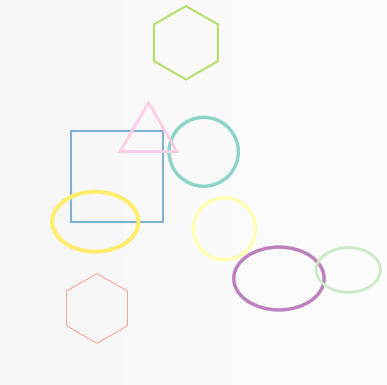[{"shape": "circle", "thickness": 2.5, "radius": 0.45, "center": [0.526, 0.606]}, {"shape": "circle", "thickness": 2.5, "radius": 0.4, "center": [0.579, 0.406]}, {"shape": "hexagon", "thickness": 0.5, "radius": 0.45, "center": [0.25, 0.199]}, {"shape": "square", "thickness": 1.5, "radius": 0.59, "center": [0.302, 0.542]}, {"shape": "hexagon", "thickness": 1.5, "radius": 0.48, "center": [0.48, 0.889]}, {"shape": "triangle", "thickness": 2, "radius": 0.42, "center": [0.383, 0.649]}, {"shape": "oval", "thickness": 2.5, "radius": 0.58, "center": [0.72, 0.277]}, {"shape": "oval", "thickness": 2, "radius": 0.41, "center": [0.899, 0.299]}, {"shape": "oval", "thickness": 3, "radius": 0.56, "center": [0.246, 0.424]}]